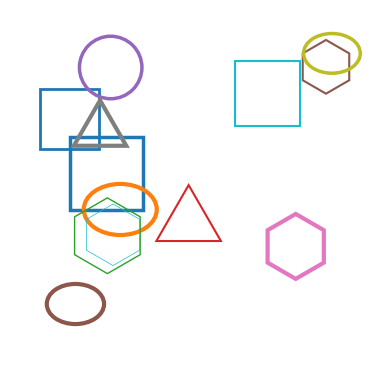[{"shape": "square", "thickness": 2.5, "radius": 0.47, "center": [0.278, 0.55]}, {"shape": "square", "thickness": 2, "radius": 0.39, "center": [0.18, 0.691]}, {"shape": "oval", "thickness": 3, "radius": 0.47, "center": [0.312, 0.456]}, {"shape": "hexagon", "thickness": 1, "radius": 0.49, "center": [0.279, 0.388]}, {"shape": "triangle", "thickness": 1.5, "radius": 0.48, "center": [0.49, 0.422]}, {"shape": "circle", "thickness": 2.5, "radius": 0.41, "center": [0.287, 0.825]}, {"shape": "oval", "thickness": 3, "radius": 0.37, "center": [0.196, 0.21]}, {"shape": "hexagon", "thickness": 1.5, "radius": 0.35, "center": [0.847, 0.826]}, {"shape": "hexagon", "thickness": 3, "radius": 0.42, "center": [0.768, 0.36]}, {"shape": "triangle", "thickness": 3, "radius": 0.39, "center": [0.26, 0.661]}, {"shape": "oval", "thickness": 2.5, "radius": 0.37, "center": [0.862, 0.861]}, {"shape": "hexagon", "thickness": 0.5, "radius": 0.4, "center": [0.294, 0.39]}, {"shape": "square", "thickness": 1.5, "radius": 0.42, "center": [0.696, 0.757]}]